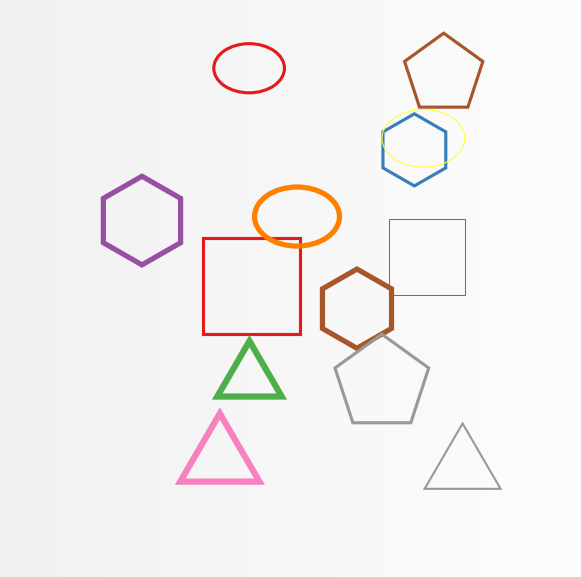[{"shape": "square", "thickness": 1.5, "radius": 0.42, "center": [0.433, 0.505]}, {"shape": "oval", "thickness": 1.5, "radius": 0.3, "center": [0.429, 0.881]}, {"shape": "hexagon", "thickness": 1.5, "radius": 0.31, "center": [0.713, 0.74]}, {"shape": "triangle", "thickness": 3, "radius": 0.32, "center": [0.429, 0.345]}, {"shape": "square", "thickness": 0.5, "radius": 0.33, "center": [0.735, 0.554]}, {"shape": "hexagon", "thickness": 2.5, "radius": 0.38, "center": [0.244, 0.617]}, {"shape": "oval", "thickness": 2.5, "radius": 0.37, "center": [0.511, 0.624]}, {"shape": "oval", "thickness": 0.5, "radius": 0.36, "center": [0.728, 0.76]}, {"shape": "hexagon", "thickness": 2.5, "radius": 0.34, "center": [0.614, 0.465]}, {"shape": "pentagon", "thickness": 1.5, "radius": 0.35, "center": [0.763, 0.871]}, {"shape": "triangle", "thickness": 3, "radius": 0.39, "center": [0.378, 0.205]}, {"shape": "pentagon", "thickness": 1.5, "radius": 0.42, "center": [0.657, 0.336]}, {"shape": "triangle", "thickness": 1, "radius": 0.38, "center": [0.796, 0.19]}]